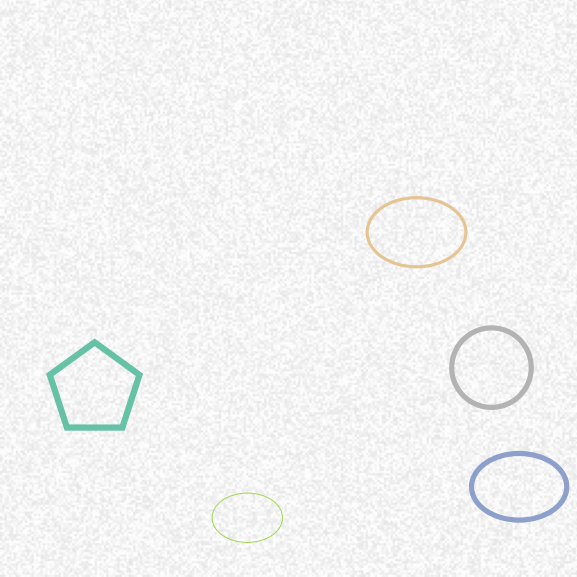[{"shape": "pentagon", "thickness": 3, "radius": 0.41, "center": [0.164, 0.325]}, {"shape": "oval", "thickness": 2.5, "radius": 0.41, "center": [0.899, 0.156]}, {"shape": "oval", "thickness": 0.5, "radius": 0.31, "center": [0.428, 0.103]}, {"shape": "oval", "thickness": 1.5, "radius": 0.43, "center": [0.721, 0.597]}, {"shape": "circle", "thickness": 2.5, "radius": 0.34, "center": [0.851, 0.363]}]